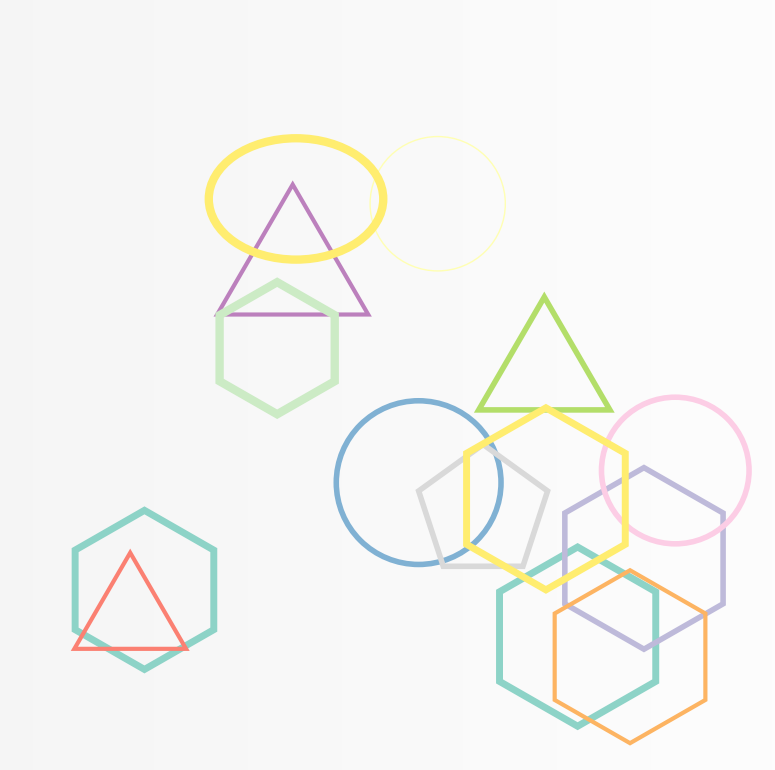[{"shape": "hexagon", "thickness": 2.5, "radius": 0.58, "center": [0.745, 0.173]}, {"shape": "hexagon", "thickness": 2.5, "radius": 0.52, "center": [0.186, 0.234]}, {"shape": "circle", "thickness": 0.5, "radius": 0.44, "center": [0.565, 0.735]}, {"shape": "hexagon", "thickness": 2, "radius": 0.59, "center": [0.831, 0.275]}, {"shape": "triangle", "thickness": 1.5, "radius": 0.42, "center": [0.168, 0.199]}, {"shape": "circle", "thickness": 2, "radius": 0.53, "center": [0.54, 0.373]}, {"shape": "hexagon", "thickness": 1.5, "radius": 0.56, "center": [0.813, 0.147]}, {"shape": "triangle", "thickness": 2, "radius": 0.49, "center": [0.702, 0.516]}, {"shape": "circle", "thickness": 2, "radius": 0.48, "center": [0.871, 0.389]}, {"shape": "pentagon", "thickness": 2, "radius": 0.44, "center": [0.623, 0.335]}, {"shape": "triangle", "thickness": 1.5, "radius": 0.56, "center": [0.378, 0.648]}, {"shape": "hexagon", "thickness": 3, "radius": 0.43, "center": [0.358, 0.548]}, {"shape": "oval", "thickness": 3, "radius": 0.56, "center": [0.382, 0.742]}, {"shape": "hexagon", "thickness": 2.5, "radius": 0.59, "center": [0.704, 0.352]}]